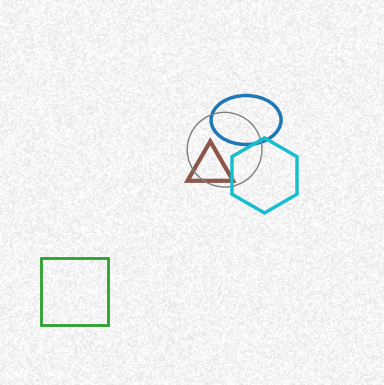[{"shape": "oval", "thickness": 2.5, "radius": 0.45, "center": [0.639, 0.688]}, {"shape": "square", "thickness": 2, "radius": 0.44, "center": [0.194, 0.242]}, {"shape": "triangle", "thickness": 3, "radius": 0.34, "center": [0.546, 0.565]}, {"shape": "circle", "thickness": 1, "radius": 0.49, "center": [0.583, 0.611]}, {"shape": "hexagon", "thickness": 2.5, "radius": 0.49, "center": [0.687, 0.544]}]